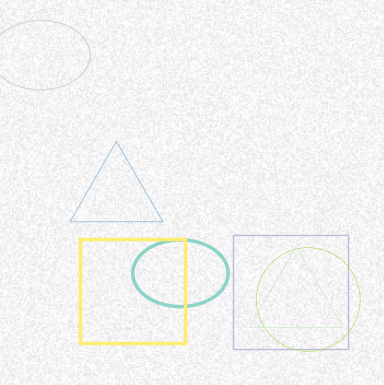[{"shape": "oval", "thickness": 2.5, "radius": 0.62, "center": [0.469, 0.29]}, {"shape": "square", "thickness": 1, "radius": 0.74, "center": [0.755, 0.242]}, {"shape": "triangle", "thickness": 0.5, "radius": 0.7, "center": [0.302, 0.494]}, {"shape": "circle", "thickness": 0.5, "radius": 0.67, "center": [0.801, 0.222]}, {"shape": "oval", "thickness": 1, "radius": 0.64, "center": [0.105, 0.857]}, {"shape": "triangle", "thickness": 0.5, "radius": 0.7, "center": [0.769, 0.22]}, {"shape": "square", "thickness": 2.5, "radius": 0.68, "center": [0.344, 0.244]}]